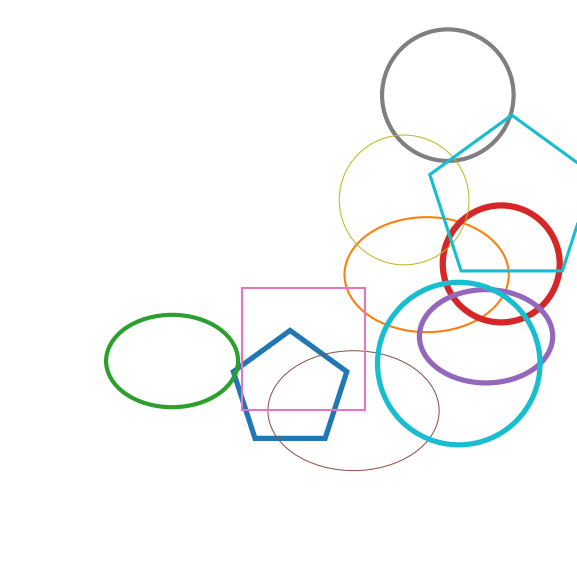[{"shape": "pentagon", "thickness": 2.5, "radius": 0.52, "center": [0.502, 0.324]}, {"shape": "oval", "thickness": 1, "radius": 0.71, "center": [0.739, 0.524]}, {"shape": "oval", "thickness": 2, "radius": 0.57, "center": [0.298, 0.374]}, {"shape": "circle", "thickness": 3, "radius": 0.51, "center": [0.868, 0.542]}, {"shape": "oval", "thickness": 2.5, "radius": 0.58, "center": [0.842, 0.417]}, {"shape": "oval", "thickness": 0.5, "radius": 0.74, "center": [0.612, 0.288]}, {"shape": "square", "thickness": 1, "radius": 0.53, "center": [0.526, 0.395]}, {"shape": "circle", "thickness": 2, "radius": 0.57, "center": [0.775, 0.834]}, {"shape": "circle", "thickness": 0.5, "radius": 0.56, "center": [0.7, 0.653]}, {"shape": "pentagon", "thickness": 1.5, "radius": 0.75, "center": [0.886, 0.651]}, {"shape": "circle", "thickness": 2.5, "radius": 0.7, "center": [0.794, 0.37]}]